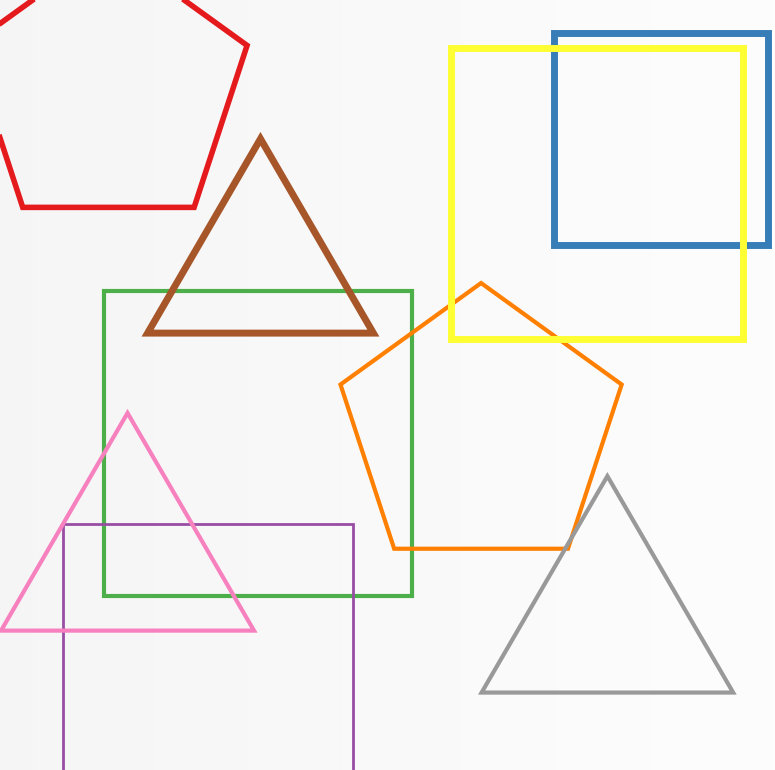[{"shape": "pentagon", "thickness": 2, "radius": 0.94, "center": [0.14, 0.883]}, {"shape": "square", "thickness": 2.5, "radius": 0.69, "center": [0.853, 0.82]}, {"shape": "square", "thickness": 1.5, "radius": 0.99, "center": [0.333, 0.424]}, {"shape": "square", "thickness": 1, "radius": 0.94, "center": [0.269, 0.132]}, {"shape": "pentagon", "thickness": 1.5, "radius": 0.95, "center": [0.621, 0.442]}, {"shape": "square", "thickness": 2.5, "radius": 0.94, "center": [0.771, 0.749]}, {"shape": "triangle", "thickness": 2.5, "radius": 0.84, "center": [0.336, 0.651]}, {"shape": "triangle", "thickness": 1.5, "radius": 0.94, "center": [0.165, 0.275]}, {"shape": "triangle", "thickness": 1.5, "radius": 0.94, "center": [0.784, 0.194]}]